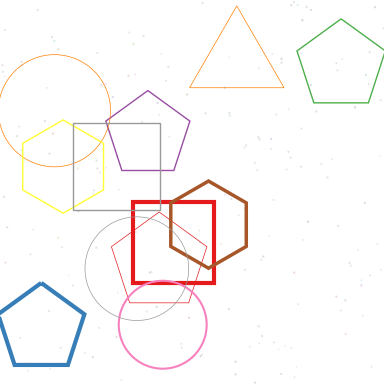[{"shape": "pentagon", "thickness": 0.5, "radius": 0.65, "center": [0.413, 0.319]}, {"shape": "square", "thickness": 3, "radius": 0.53, "center": [0.45, 0.371]}, {"shape": "pentagon", "thickness": 3, "radius": 0.59, "center": [0.107, 0.147]}, {"shape": "pentagon", "thickness": 1, "radius": 0.6, "center": [0.886, 0.83]}, {"shape": "pentagon", "thickness": 1, "radius": 0.57, "center": [0.384, 0.65]}, {"shape": "triangle", "thickness": 0.5, "radius": 0.71, "center": [0.615, 0.843]}, {"shape": "circle", "thickness": 0.5, "radius": 0.73, "center": [0.141, 0.712]}, {"shape": "hexagon", "thickness": 1, "radius": 0.61, "center": [0.164, 0.567]}, {"shape": "hexagon", "thickness": 2.5, "radius": 0.57, "center": [0.542, 0.416]}, {"shape": "circle", "thickness": 1.5, "radius": 0.57, "center": [0.423, 0.157]}, {"shape": "square", "thickness": 1, "radius": 0.56, "center": [0.303, 0.568]}, {"shape": "circle", "thickness": 0.5, "radius": 0.67, "center": [0.355, 0.302]}]